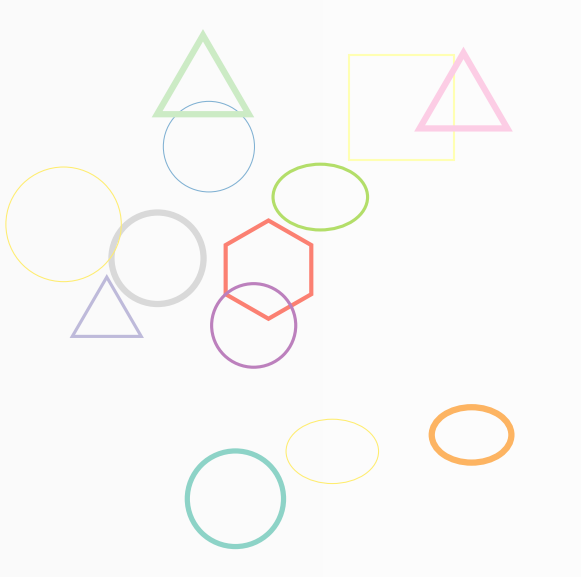[{"shape": "circle", "thickness": 2.5, "radius": 0.41, "center": [0.405, 0.135]}, {"shape": "square", "thickness": 1, "radius": 0.45, "center": [0.691, 0.813]}, {"shape": "triangle", "thickness": 1.5, "radius": 0.34, "center": [0.184, 0.451]}, {"shape": "hexagon", "thickness": 2, "radius": 0.43, "center": [0.462, 0.532]}, {"shape": "circle", "thickness": 0.5, "radius": 0.39, "center": [0.359, 0.745]}, {"shape": "oval", "thickness": 3, "radius": 0.34, "center": [0.811, 0.246]}, {"shape": "oval", "thickness": 1.5, "radius": 0.41, "center": [0.551, 0.658]}, {"shape": "triangle", "thickness": 3, "radius": 0.44, "center": [0.797, 0.82]}, {"shape": "circle", "thickness": 3, "radius": 0.4, "center": [0.271, 0.552]}, {"shape": "circle", "thickness": 1.5, "radius": 0.36, "center": [0.436, 0.436]}, {"shape": "triangle", "thickness": 3, "radius": 0.46, "center": [0.349, 0.847]}, {"shape": "oval", "thickness": 0.5, "radius": 0.4, "center": [0.572, 0.217]}, {"shape": "circle", "thickness": 0.5, "radius": 0.5, "center": [0.109, 0.611]}]